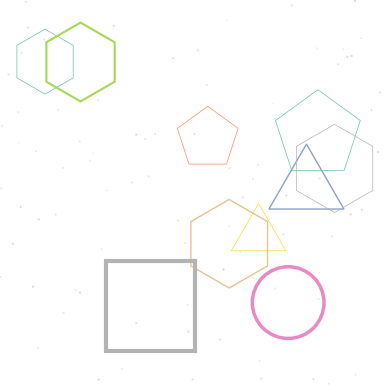[{"shape": "hexagon", "thickness": 0.5, "radius": 0.42, "center": [0.117, 0.84]}, {"shape": "pentagon", "thickness": 0.5, "radius": 0.58, "center": [0.826, 0.651]}, {"shape": "pentagon", "thickness": 0.5, "radius": 0.41, "center": [0.54, 0.641]}, {"shape": "triangle", "thickness": 1, "radius": 0.56, "center": [0.796, 0.513]}, {"shape": "circle", "thickness": 2.5, "radius": 0.47, "center": [0.748, 0.214]}, {"shape": "hexagon", "thickness": 1.5, "radius": 0.51, "center": [0.209, 0.839]}, {"shape": "triangle", "thickness": 0.5, "radius": 0.41, "center": [0.672, 0.39]}, {"shape": "hexagon", "thickness": 1, "radius": 0.58, "center": [0.595, 0.367]}, {"shape": "hexagon", "thickness": 0.5, "radius": 0.57, "center": [0.869, 0.563]}, {"shape": "square", "thickness": 3, "radius": 0.58, "center": [0.391, 0.205]}]